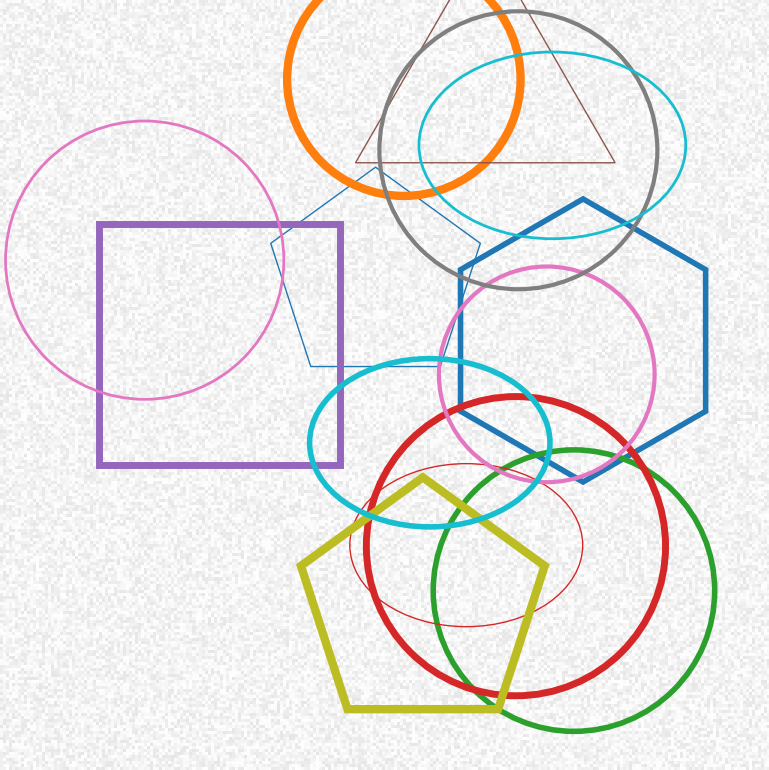[{"shape": "pentagon", "thickness": 0.5, "radius": 0.72, "center": [0.488, 0.64]}, {"shape": "hexagon", "thickness": 2, "radius": 0.92, "center": [0.757, 0.558]}, {"shape": "circle", "thickness": 3, "radius": 0.76, "center": [0.524, 0.897]}, {"shape": "circle", "thickness": 2, "radius": 0.91, "center": [0.745, 0.233]}, {"shape": "oval", "thickness": 0.5, "radius": 0.76, "center": [0.606, 0.292]}, {"shape": "circle", "thickness": 2.5, "radius": 0.97, "center": [0.67, 0.291]}, {"shape": "square", "thickness": 2.5, "radius": 0.78, "center": [0.286, 0.552]}, {"shape": "triangle", "thickness": 0.5, "radius": 0.97, "center": [0.63, 0.886]}, {"shape": "circle", "thickness": 1.5, "radius": 0.7, "center": [0.71, 0.514]}, {"shape": "circle", "thickness": 1, "radius": 0.9, "center": [0.188, 0.662]}, {"shape": "circle", "thickness": 1.5, "radius": 0.9, "center": [0.673, 0.805]}, {"shape": "pentagon", "thickness": 3, "radius": 0.83, "center": [0.549, 0.214]}, {"shape": "oval", "thickness": 1, "radius": 0.87, "center": [0.717, 0.811]}, {"shape": "oval", "thickness": 2, "radius": 0.78, "center": [0.558, 0.425]}]